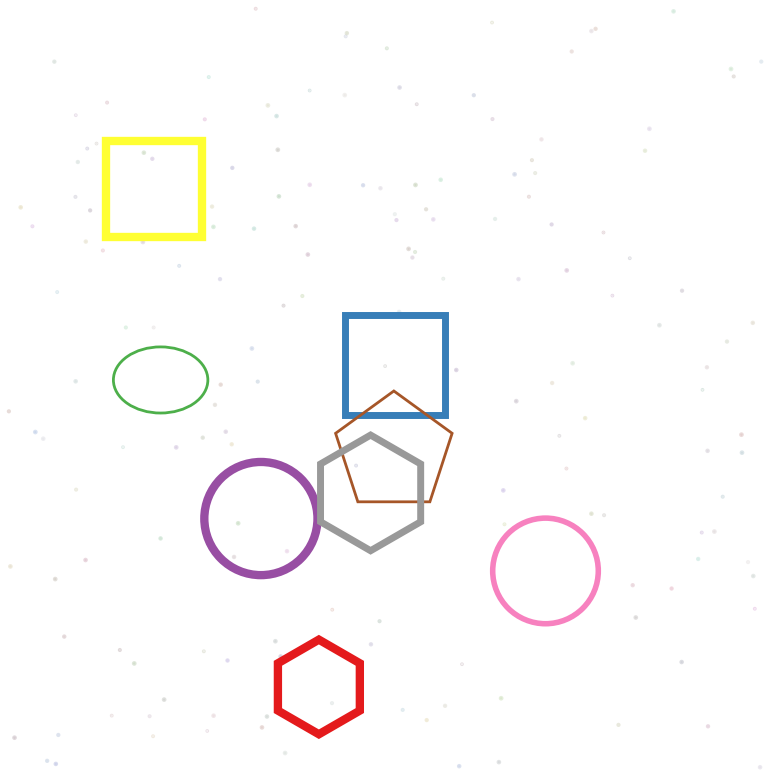[{"shape": "hexagon", "thickness": 3, "radius": 0.31, "center": [0.414, 0.108]}, {"shape": "square", "thickness": 2.5, "radius": 0.33, "center": [0.513, 0.526]}, {"shape": "oval", "thickness": 1, "radius": 0.31, "center": [0.209, 0.507]}, {"shape": "circle", "thickness": 3, "radius": 0.37, "center": [0.339, 0.327]}, {"shape": "square", "thickness": 3, "radius": 0.31, "center": [0.2, 0.754]}, {"shape": "pentagon", "thickness": 1, "radius": 0.4, "center": [0.512, 0.413]}, {"shape": "circle", "thickness": 2, "radius": 0.34, "center": [0.708, 0.259]}, {"shape": "hexagon", "thickness": 2.5, "radius": 0.38, "center": [0.481, 0.36]}]